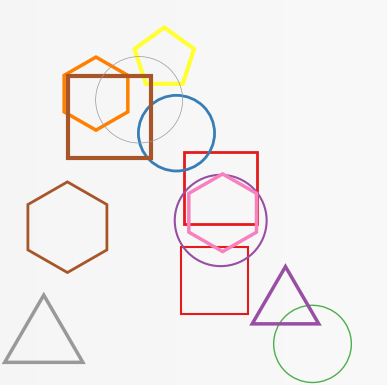[{"shape": "square", "thickness": 1.5, "radius": 0.43, "center": [0.553, 0.271]}, {"shape": "square", "thickness": 2, "radius": 0.47, "center": [0.57, 0.512]}, {"shape": "circle", "thickness": 2, "radius": 0.49, "center": [0.455, 0.654]}, {"shape": "circle", "thickness": 1, "radius": 0.5, "center": [0.806, 0.107]}, {"shape": "triangle", "thickness": 2.5, "radius": 0.5, "center": [0.737, 0.208]}, {"shape": "circle", "thickness": 1.5, "radius": 0.59, "center": [0.57, 0.427]}, {"shape": "hexagon", "thickness": 2.5, "radius": 0.47, "center": [0.248, 0.757]}, {"shape": "pentagon", "thickness": 3, "radius": 0.4, "center": [0.424, 0.848]}, {"shape": "square", "thickness": 3, "radius": 0.54, "center": [0.283, 0.696]}, {"shape": "hexagon", "thickness": 2, "radius": 0.59, "center": [0.174, 0.41]}, {"shape": "hexagon", "thickness": 2.5, "radius": 0.5, "center": [0.575, 0.447]}, {"shape": "triangle", "thickness": 2.5, "radius": 0.58, "center": [0.113, 0.117]}, {"shape": "circle", "thickness": 0.5, "radius": 0.56, "center": [0.359, 0.741]}]